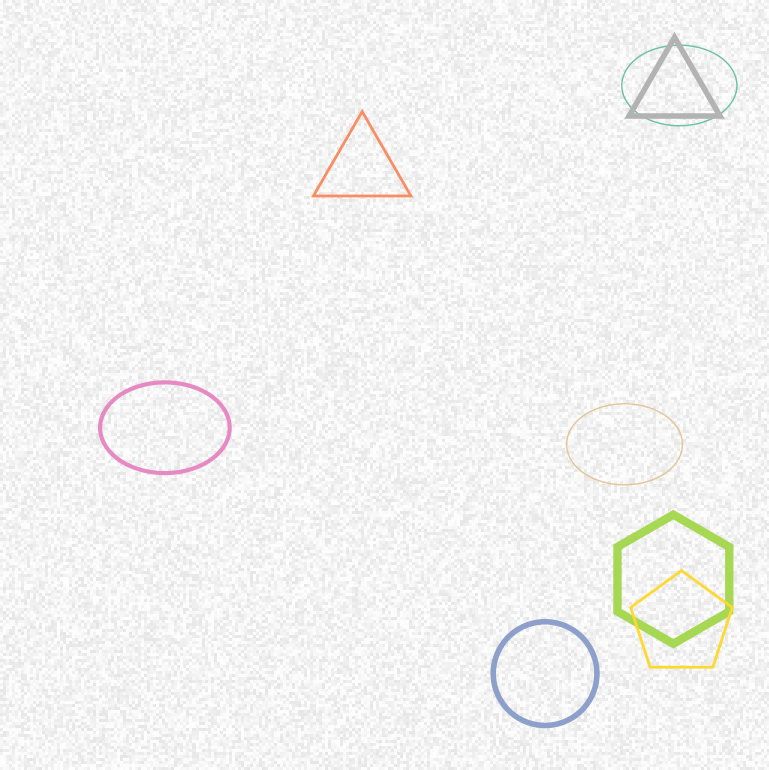[{"shape": "oval", "thickness": 0.5, "radius": 0.37, "center": [0.882, 0.889]}, {"shape": "triangle", "thickness": 1, "radius": 0.37, "center": [0.47, 0.782]}, {"shape": "circle", "thickness": 2, "radius": 0.34, "center": [0.708, 0.125]}, {"shape": "oval", "thickness": 1.5, "radius": 0.42, "center": [0.214, 0.445]}, {"shape": "hexagon", "thickness": 3, "radius": 0.42, "center": [0.875, 0.248]}, {"shape": "pentagon", "thickness": 1, "radius": 0.35, "center": [0.885, 0.19]}, {"shape": "oval", "thickness": 0.5, "radius": 0.38, "center": [0.811, 0.423]}, {"shape": "triangle", "thickness": 2, "radius": 0.34, "center": [0.876, 0.883]}]